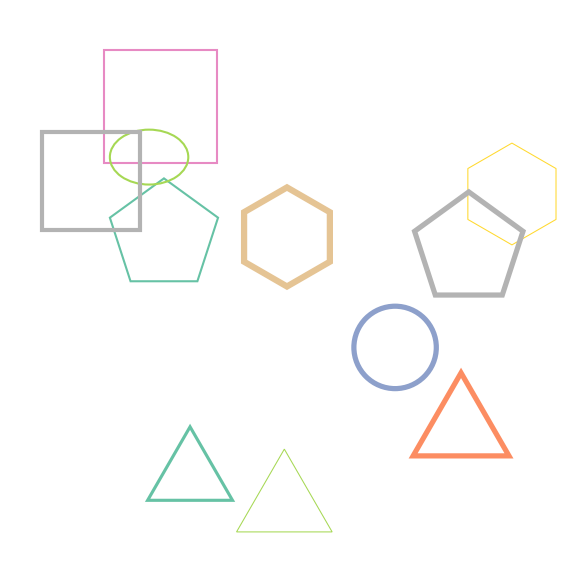[{"shape": "triangle", "thickness": 1.5, "radius": 0.42, "center": [0.329, 0.175]}, {"shape": "pentagon", "thickness": 1, "radius": 0.49, "center": [0.284, 0.592]}, {"shape": "triangle", "thickness": 2.5, "radius": 0.48, "center": [0.798, 0.258]}, {"shape": "circle", "thickness": 2.5, "radius": 0.36, "center": [0.684, 0.398]}, {"shape": "square", "thickness": 1, "radius": 0.49, "center": [0.278, 0.815]}, {"shape": "triangle", "thickness": 0.5, "radius": 0.48, "center": [0.492, 0.126]}, {"shape": "oval", "thickness": 1, "radius": 0.34, "center": [0.258, 0.727]}, {"shape": "hexagon", "thickness": 0.5, "radius": 0.44, "center": [0.886, 0.663]}, {"shape": "hexagon", "thickness": 3, "radius": 0.43, "center": [0.497, 0.589]}, {"shape": "pentagon", "thickness": 2.5, "radius": 0.49, "center": [0.812, 0.568]}, {"shape": "square", "thickness": 2, "radius": 0.43, "center": [0.158, 0.685]}]